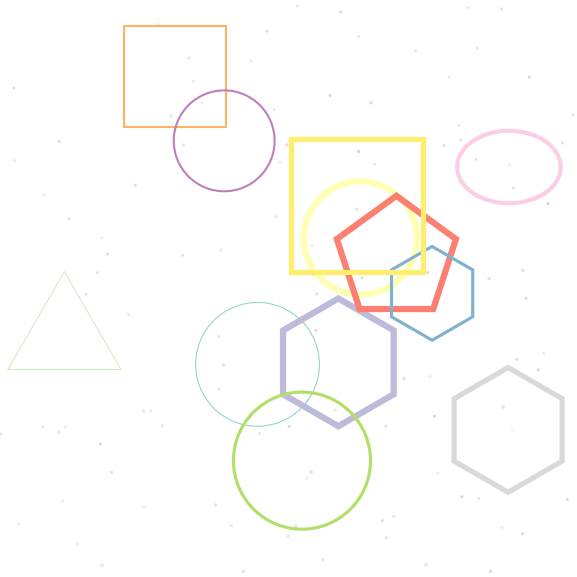[{"shape": "circle", "thickness": 0.5, "radius": 0.54, "center": [0.446, 0.368]}, {"shape": "circle", "thickness": 3, "radius": 0.49, "center": [0.624, 0.587]}, {"shape": "hexagon", "thickness": 3, "radius": 0.55, "center": [0.586, 0.372]}, {"shape": "pentagon", "thickness": 3, "radius": 0.54, "center": [0.686, 0.552]}, {"shape": "hexagon", "thickness": 1.5, "radius": 0.41, "center": [0.748, 0.491]}, {"shape": "square", "thickness": 1, "radius": 0.44, "center": [0.303, 0.867]}, {"shape": "circle", "thickness": 1.5, "radius": 0.59, "center": [0.523, 0.201]}, {"shape": "oval", "thickness": 2, "radius": 0.45, "center": [0.881, 0.71]}, {"shape": "hexagon", "thickness": 2.5, "radius": 0.54, "center": [0.88, 0.255]}, {"shape": "circle", "thickness": 1, "radius": 0.44, "center": [0.388, 0.755]}, {"shape": "triangle", "thickness": 0.5, "radius": 0.57, "center": [0.112, 0.416]}, {"shape": "square", "thickness": 2.5, "radius": 0.57, "center": [0.618, 0.644]}]